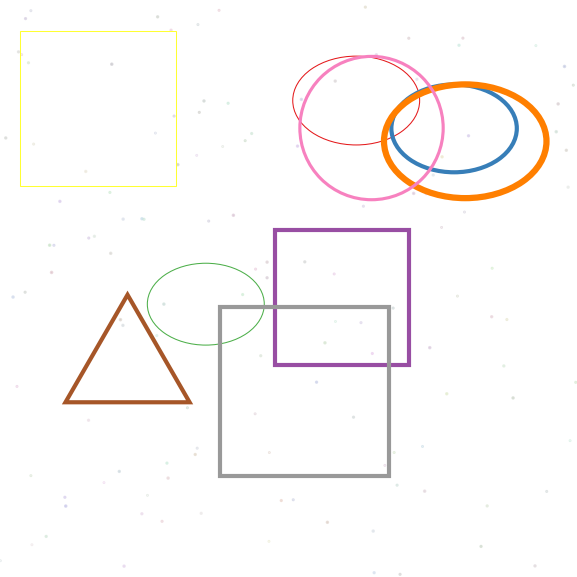[{"shape": "oval", "thickness": 0.5, "radius": 0.55, "center": [0.617, 0.825]}, {"shape": "oval", "thickness": 2, "radius": 0.54, "center": [0.786, 0.777]}, {"shape": "oval", "thickness": 0.5, "radius": 0.51, "center": [0.356, 0.472]}, {"shape": "square", "thickness": 2, "radius": 0.58, "center": [0.592, 0.484]}, {"shape": "oval", "thickness": 3, "radius": 0.7, "center": [0.806, 0.755]}, {"shape": "square", "thickness": 0.5, "radius": 0.67, "center": [0.169, 0.811]}, {"shape": "triangle", "thickness": 2, "radius": 0.62, "center": [0.221, 0.365]}, {"shape": "circle", "thickness": 1.5, "radius": 0.62, "center": [0.643, 0.777]}, {"shape": "square", "thickness": 2, "radius": 0.73, "center": [0.527, 0.321]}]